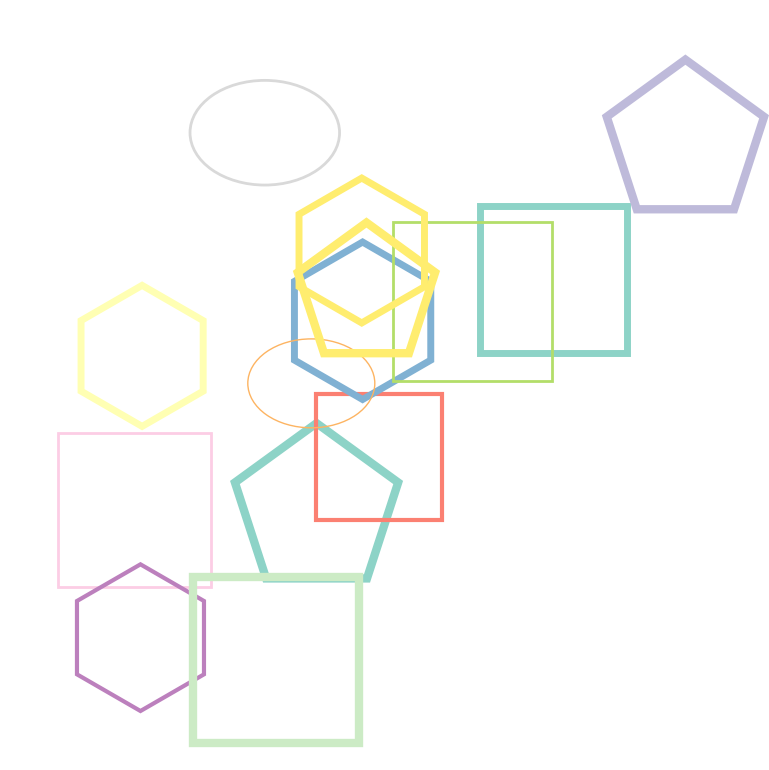[{"shape": "pentagon", "thickness": 3, "radius": 0.56, "center": [0.411, 0.339]}, {"shape": "square", "thickness": 2.5, "radius": 0.48, "center": [0.719, 0.637]}, {"shape": "hexagon", "thickness": 2.5, "radius": 0.46, "center": [0.185, 0.538]}, {"shape": "pentagon", "thickness": 3, "radius": 0.54, "center": [0.89, 0.815]}, {"shape": "square", "thickness": 1.5, "radius": 0.41, "center": [0.492, 0.406]}, {"shape": "hexagon", "thickness": 2.5, "radius": 0.51, "center": [0.471, 0.583]}, {"shape": "oval", "thickness": 0.5, "radius": 0.41, "center": [0.404, 0.502]}, {"shape": "square", "thickness": 1, "radius": 0.52, "center": [0.614, 0.609]}, {"shape": "square", "thickness": 1, "radius": 0.5, "center": [0.175, 0.337]}, {"shape": "oval", "thickness": 1, "radius": 0.49, "center": [0.344, 0.828]}, {"shape": "hexagon", "thickness": 1.5, "radius": 0.48, "center": [0.182, 0.172]}, {"shape": "square", "thickness": 3, "radius": 0.54, "center": [0.358, 0.143]}, {"shape": "pentagon", "thickness": 3, "radius": 0.47, "center": [0.476, 0.617]}, {"shape": "hexagon", "thickness": 2.5, "radius": 0.47, "center": [0.47, 0.675]}]